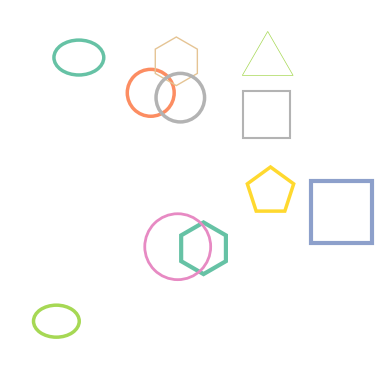[{"shape": "oval", "thickness": 2.5, "radius": 0.32, "center": [0.205, 0.851]}, {"shape": "hexagon", "thickness": 3, "radius": 0.34, "center": [0.529, 0.355]}, {"shape": "circle", "thickness": 2.5, "radius": 0.3, "center": [0.392, 0.759]}, {"shape": "square", "thickness": 3, "radius": 0.4, "center": [0.888, 0.449]}, {"shape": "circle", "thickness": 2, "radius": 0.43, "center": [0.462, 0.359]}, {"shape": "oval", "thickness": 2.5, "radius": 0.3, "center": [0.146, 0.166]}, {"shape": "triangle", "thickness": 0.5, "radius": 0.38, "center": [0.695, 0.842]}, {"shape": "pentagon", "thickness": 2.5, "radius": 0.32, "center": [0.703, 0.503]}, {"shape": "hexagon", "thickness": 1, "radius": 0.32, "center": [0.458, 0.841]}, {"shape": "circle", "thickness": 2.5, "radius": 0.32, "center": [0.468, 0.746]}, {"shape": "square", "thickness": 1.5, "radius": 0.31, "center": [0.692, 0.703]}]